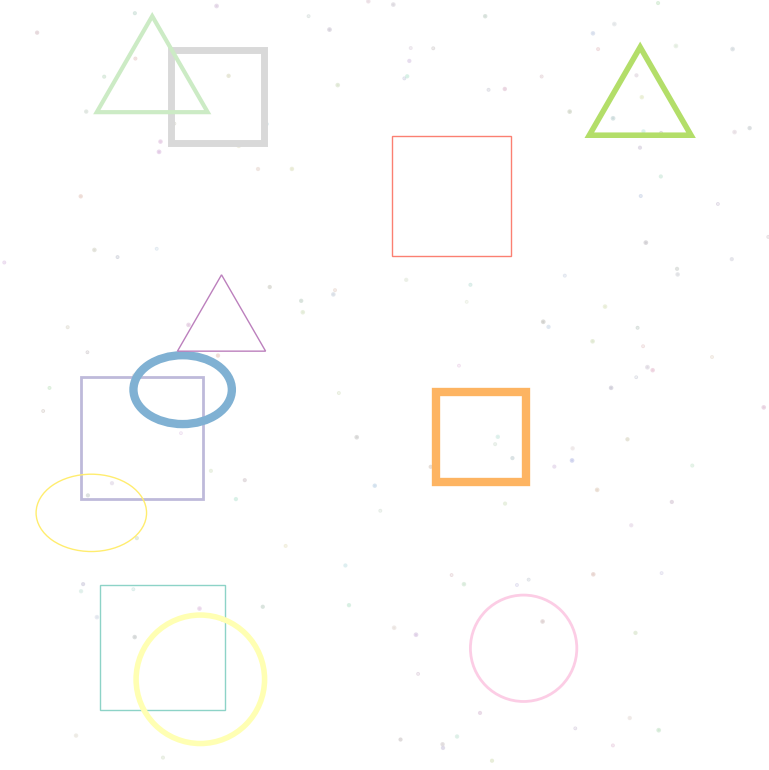[{"shape": "square", "thickness": 0.5, "radius": 0.41, "center": [0.211, 0.159]}, {"shape": "circle", "thickness": 2, "radius": 0.42, "center": [0.26, 0.118]}, {"shape": "square", "thickness": 1, "radius": 0.39, "center": [0.185, 0.431]}, {"shape": "square", "thickness": 0.5, "radius": 0.39, "center": [0.586, 0.746]}, {"shape": "oval", "thickness": 3, "radius": 0.32, "center": [0.237, 0.494]}, {"shape": "square", "thickness": 3, "radius": 0.29, "center": [0.624, 0.433]}, {"shape": "triangle", "thickness": 2, "radius": 0.38, "center": [0.831, 0.863]}, {"shape": "circle", "thickness": 1, "radius": 0.35, "center": [0.68, 0.158]}, {"shape": "square", "thickness": 2.5, "radius": 0.3, "center": [0.282, 0.875]}, {"shape": "triangle", "thickness": 0.5, "radius": 0.33, "center": [0.288, 0.577]}, {"shape": "triangle", "thickness": 1.5, "radius": 0.42, "center": [0.198, 0.896]}, {"shape": "oval", "thickness": 0.5, "radius": 0.36, "center": [0.119, 0.334]}]